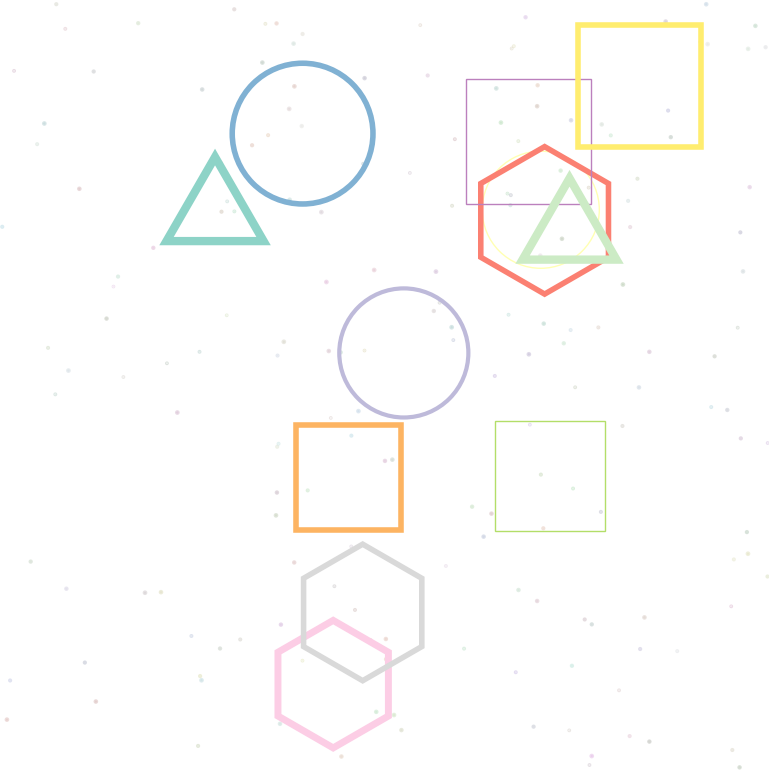[{"shape": "triangle", "thickness": 3, "radius": 0.36, "center": [0.279, 0.723]}, {"shape": "circle", "thickness": 0.5, "radius": 0.38, "center": [0.702, 0.728]}, {"shape": "circle", "thickness": 1.5, "radius": 0.42, "center": [0.524, 0.542]}, {"shape": "hexagon", "thickness": 2, "radius": 0.48, "center": [0.707, 0.714]}, {"shape": "circle", "thickness": 2, "radius": 0.46, "center": [0.393, 0.826]}, {"shape": "square", "thickness": 2, "radius": 0.34, "center": [0.453, 0.38]}, {"shape": "square", "thickness": 0.5, "radius": 0.36, "center": [0.715, 0.381]}, {"shape": "hexagon", "thickness": 2.5, "radius": 0.41, "center": [0.433, 0.112]}, {"shape": "hexagon", "thickness": 2, "radius": 0.44, "center": [0.471, 0.205]}, {"shape": "square", "thickness": 0.5, "radius": 0.41, "center": [0.687, 0.816]}, {"shape": "triangle", "thickness": 3, "radius": 0.35, "center": [0.74, 0.698]}, {"shape": "square", "thickness": 2, "radius": 0.4, "center": [0.831, 0.888]}]